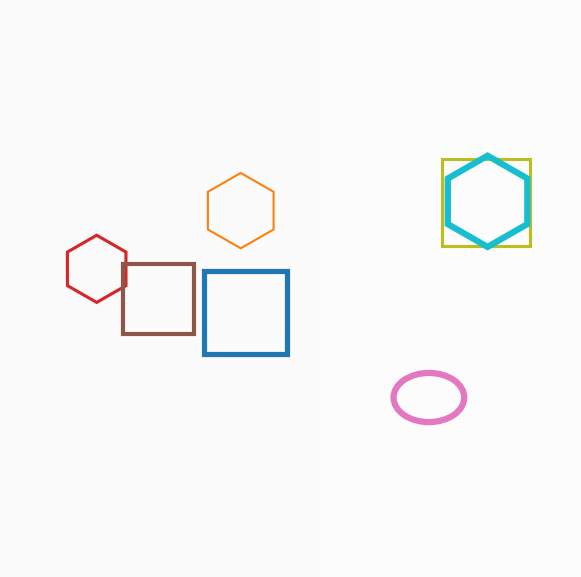[{"shape": "square", "thickness": 2.5, "radius": 0.36, "center": [0.422, 0.459]}, {"shape": "hexagon", "thickness": 1, "radius": 0.33, "center": [0.414, 0.634]}, {"shape": "hexagon", "thickness": 1.5, "radius": 0.29, "center": [0.166, 0.534]}, {"shape": "square", "thickness": 2, "radius": 0.3, "center": [0.273, 0.481]}, {"shape": "oval", "thickness": 3, "radius": 0.3, "center": [0.738, 0.311]}, {"shape": "square", "thickness": 1.5, "radius": 0.38, "center": [0.836, 0.649]}, {"shape": "hexagon", "thickness": 3, "radius": 0.39, "center": [0.839, 0.651]}]